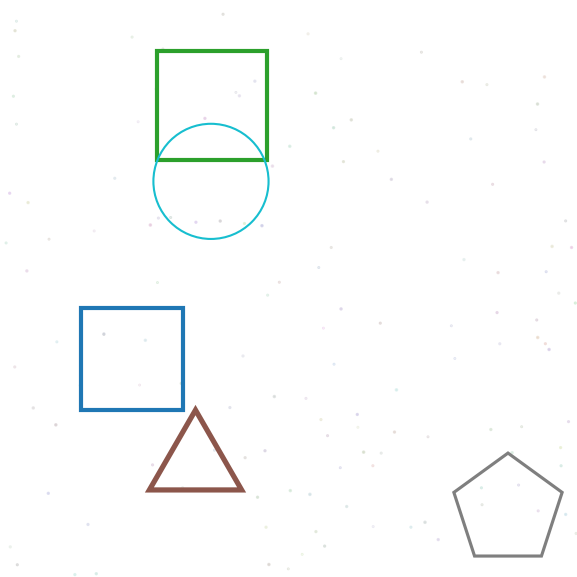[{"shape": "square", "thickness": 2, "radius": 0.44, "center": [0.229, 0.378]}, {"shape": "square", "thickness": 2, "radius": 0.47, "center": [0.367, 0.817]}, {"shape": "triangle", "thickness": 2.5, "radius": 0.46, "center": [0.339, 0.197]}, {"shape": "pentagon", "thickness": 1.5, "radius": 0.49, "center": [0.88, 0.116]}, {"shape": "circle", "thickness": 1, "radius": 0.5, "center": [0.365, 0.685]}]